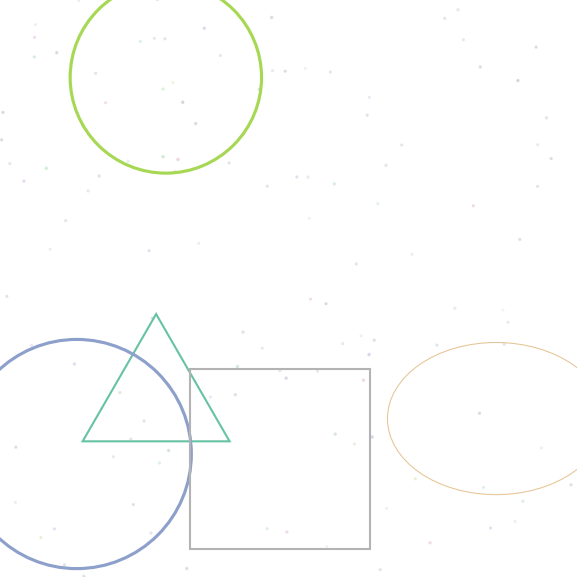[{"shape": "triangle", "thickness": 1, "radius": 0.73, "center": [0.27, 0.308]}, {"shape": "circle", "thickness": 1.5, "radius": 0.99, "center": [0.133, 0.213]}, {"shape": "circle", "thickness": 1.5, "radius": 0.83, "center": [0.287, 0.865]}, {"shape": "oval", "thickness": 0.5, "radius": 0.94, "center": [0.859, 0.274]}, {"shape": "square", "thickness": 1, "radius": 0.78, "center": [0.485, 0.205]}]